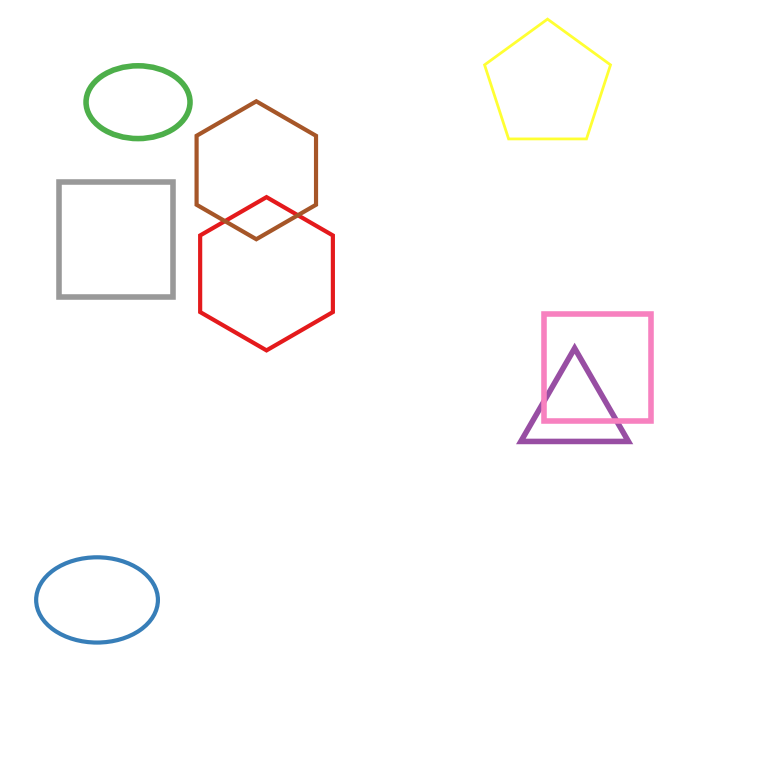[{"shape": "hexagon", "thickness": 1.5, "radius": 0.5, "center": [0.346, 0.644]}, {"shape": "oval", "thickness": 1.5, "radius": 0.4, "center": [0.126, 0.221]}, {"shape": "oval", "thickness": 2, "radius": 0.34, "center": [0.179, 0.867]}, {"shape": "triangle", "thickness": 2, "radius": 0.4, "center": [0.746, 0.467]}, {"shape": "pentagon", "thickness": 1, "radius": 0.43, "center": [0.711, 0.889]}, {"shape": "hexagon", "thickness": 1.5, "radius": 0.45, "center": [0.333, 0.779]}, {"shape": "square", "thickness": 2, "radius": 0.35, "center": [0.776, 0.523]}, {"shape": "square", "thickness": 2, "radius": 0.37, "center": [0.15, 0.689]}]